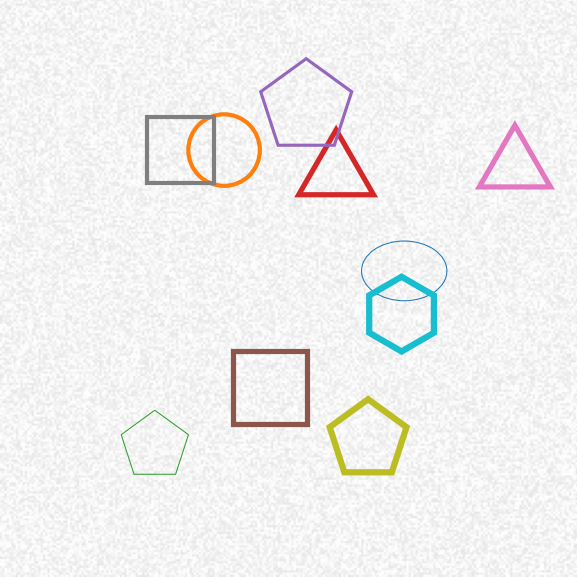[{"shape": "oval", "thickness": 0.5, "radius": 0.37, "center": [0.7, 0.53]}, {"shape": "circle", "thickness": 2, "radius": 0.31, "center": [0.388, 0.739]}, {"shape": "pentagon", "thickness": 0.5, "radius": 0.31, "center": [0.268, 0.227]}, {"shape": "triangle", "thickness": 2.5, "radius": 0.37, "center": [0.582, 0.699]}, {"shape": "pentagon", "thickness": 1.5, "radius": 0.41, "center": [0.53, 0.815]}, {"shape": "square", "thickness": 2.5, "radius": 0.32, "center": [0.468, 0.328]}, {"shape": "triangle", "thickness": 2.5, "radius": 0.36, "center": [0.892, 0.711]}, {"shape": "square", "thickness": 2, "radius": 0.29, "center": [0.313, 0.74]}, {"shape": "pentagon", "thickness": 3, "radius": 0.35, "center": [0.637, 0.238]}, {"shape": "hexagon", "thickness": 3, "radius": 0.32, "center": [0.695, 0.455]}]